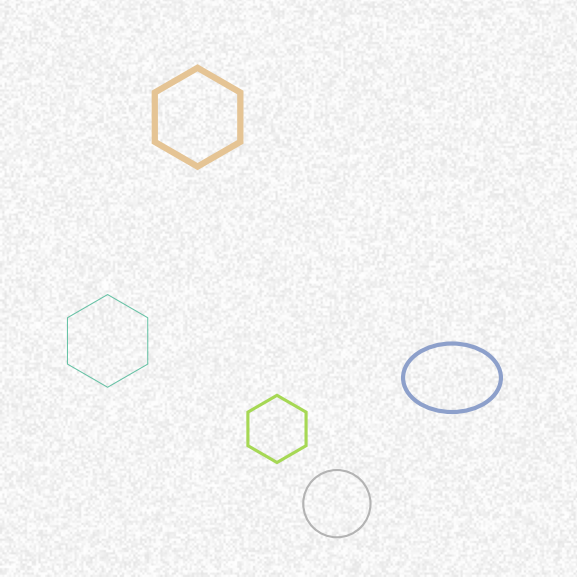[{"shape": "hexagon", "thickness": 0.5, "radius": 0.4, "center": [0.186, 0.409]}, {"shape": "oval", "thickness": 2, "radius": 0.42, "center": [0.783, 0.345]}, {"shape": "hexagon", "thickness": 1.5, "radius": 0.29, "center": [0.48, 0.256]}, {"shape": "hexagon", "thickness": 3, "radius": 0.43, "center": [0.342, 0.796]}, {"shape": "circle", "thickness": 1, "radius": 0.29, "center": [0.583, 0.127]}]